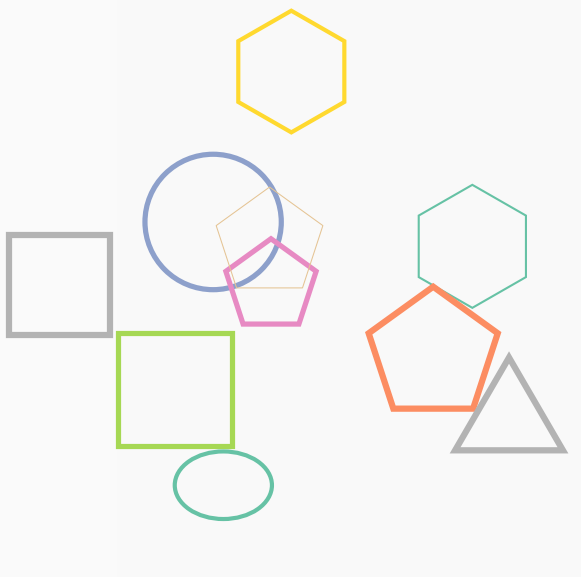[{"shape": "hexagon", "thickness": 1, "radius": 0.53, "center": [0.813, 0.573]}, {"shape": "oval", "thickness": 2, "radius": 0.42, "center": [0.384, 0.159]}, {"shape": "pentagon", "thickness": 3, "radius": 0.58, "center": [0.745, 0.386]}, {"shape": "circle", "thickness": 2.5, "radius": 0.59, "center": [0.367, 0.615]}, {"shape": "pentagon", "thickness": 2.5, "radius": 0.41, "center": [0.466, 0.504]}, {"shape": "square", "thickness": 2.5, "radius": 0.49, "center": [0.301, 0.325]}, {"shape": "hexagon", "thickness": 2, "radius": 0.53, "center": [0.501, 0.875]}, {"shape": "pentagon", "thickness": 0.5, "radius": 0.48, "center": [0.464, 0.579]}, {"shape": "triangle", "thickness": 3, "radius": 0.54, "center": [0.876, 0.273]}, {"shape": "square", "thickness": 3, "radius": 0.44, "center": [0.103, 0.506]}]